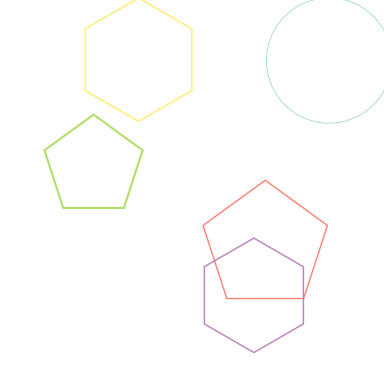[{"shape": "circle", "thickness": 0.5, "radius": 0.81, "center": [0.855, 0.843]}, {"shape": "pentagon", "thickness": 1, "radius": 0.85, "center": [0.689, 0.362]}, {"shape": "pentagon", "thickness": 1.5, "radius": 0.67, "center": [0.243, 0.568]}, {"shape": "hexagon", "thickness": 1, "radius": 0.74, "center": [0.659, 0.233]}, {"shape": "hexagon", "thickness": 1, "radius": 0.8, "center": [0.36, 0.845]}]